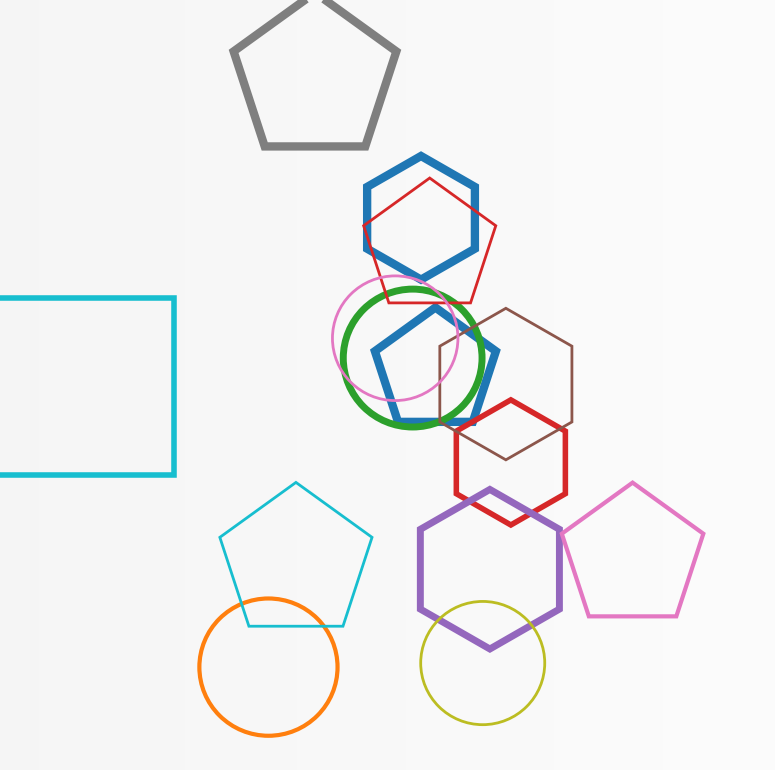[{"shape": "pentagon", "thickness": 3, "radius": 0.41, "center": [0.562, 0.519]}, {"shape": "hexagon", "thickness": 3, "radius": 0.4, "center": [0.543, 0.717]}, {"shape": "circle", "thickness": 1.5, "radius": 0.45, "center": [0.346, 0.134]}, {"shape": "circle", "thickness": 2.5, "radius": 0.45, "center": [0.532, 0.535]}, {"shape": "hexagon", "thickness": 2, "radius": 0.41, "center": [0.659, 0.399]}, {"shape": "pentagon", "thickness": 1, "radius": 0.45, "center": [0.554, 0.679]}, {"shape": "hexagon", "thickness": 2.5, "radius": 0.52, "center": [0.632, 0.261]}, {"shape": "hexagon", "thickness": 1, "radius": 0.49, "center": [0.653, 0.501]}, {"shape": "circle", "thickness": 1, "radius": 0.4, "center": [0.51, 0.561]}, {"shape": "pentagon", "thickness": 1.5, "radius": 0.48, "center": [0.816, 0.277]}, {"shape": "pentagon", "thickness": 3, "radius": 0.55, "center": [0.406, 0.899]}, {"shape": "circle", "thickness": 1, "radius": 0.4, "center": [0.623, 0.139]}, {"shape": "square", "thickness": 2, "radius": 0.58, "center": [0.109, 0.498]}, {"shape": "pentagon", "thickness": 1, "radius": 0.52, "center": [0.382, 0.27]}]